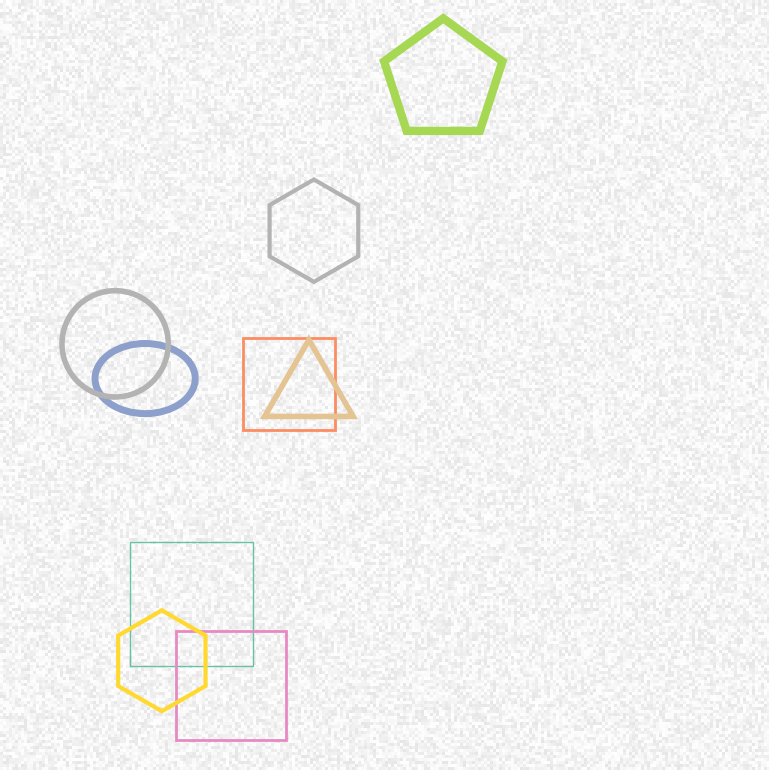[{"shape": "square", "thickness": 0.5, "radius": 0.4, "center": [0.249, 0.215]}, {"shape": "square", "thickness": 1, "radius": 0.3, "center": [0.375, 0.501]}, {"shape": "oval", "thickness": 2.5, "radius": 0.33, "center": [0.188, 0.508]}, {"shape": "square", "thickness": 1, "radius": 0.36, "center": [0.3, 0.11]}, {"shape": "pentagon", "thickness": 3, "radius": 0.4, "center": [0.576, 0.895]}, {"shape": "hexagon", "thickness": 1.5, "radius": 0.33, "center": [0.21, 0.142]}, {"shape": "triangle", "thickness": 2, "radius": 0.33, "center": [0.401, 0.492]}, {"shape": "hexagon", "thickness": 1.5, "radius": 0.33, "center": [0.408, 0.7]}, {"shape": "circle", "thickness": 2, "radius": 0.35, "center": [0.15, 0.553]}]